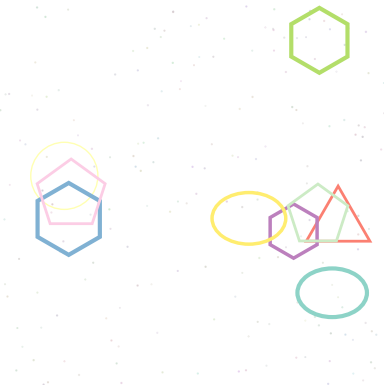[{"shape": "oval", "thickness": 3, "radius": 0.45, "center": [0.863, 0.24]}, {"shape": "circle", "thickness": 1, "radius": 0.44, "center": [0.167, 0.543]}, {"shape": "triangle", "thickness": 2, "radius": 0.48, "center": [0.878, 0.421]}, {"shape": "hexagon", "thickness": 3, "radius": 0.47, "center": [0.178, 0.431]}, {"shape": "hexagon", "thickness": 3, "radius": 0.42, "center": [0.83, 0.895]}, {"shape": "pentagon", "thickness": 2, "radius": 0.46, "center": [0.185, 0.494]}, {"shape": "hexagon", "thickness": 2.5, "radius": 0.35, "center": [0.763, 0.4]}, {"shape": "pentagon", "thickness": 2, "radius": 0.41, "center": [0.826, 0.44]}, {"shape": "oval", "thickness": 2.5, "radius": 0.48, "center": [0.646, 0.433]}]